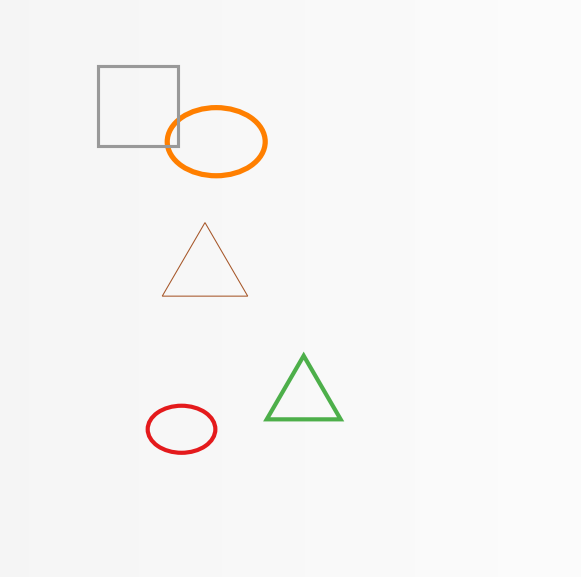[{"shape": "oval", "thickness": 2, "radius": 0.29, "center": [0.312, 0.256]}, {"shape": "triangle", "thickness": 2, "radius": 0.37, "center": [0.522, 0.31]}, {"shape": "oval", "thickness": 2.5, "radius": 0.42, "center": [0.372, 0.754]}, {"shape": "triangle", "thickness": 0.5, "radius": 0.42, "center": [0.353, 0.529]}, {"shape": "square", "thickness": 1.5, "radius": 0.35, "center": [0.238, 0.816]}]